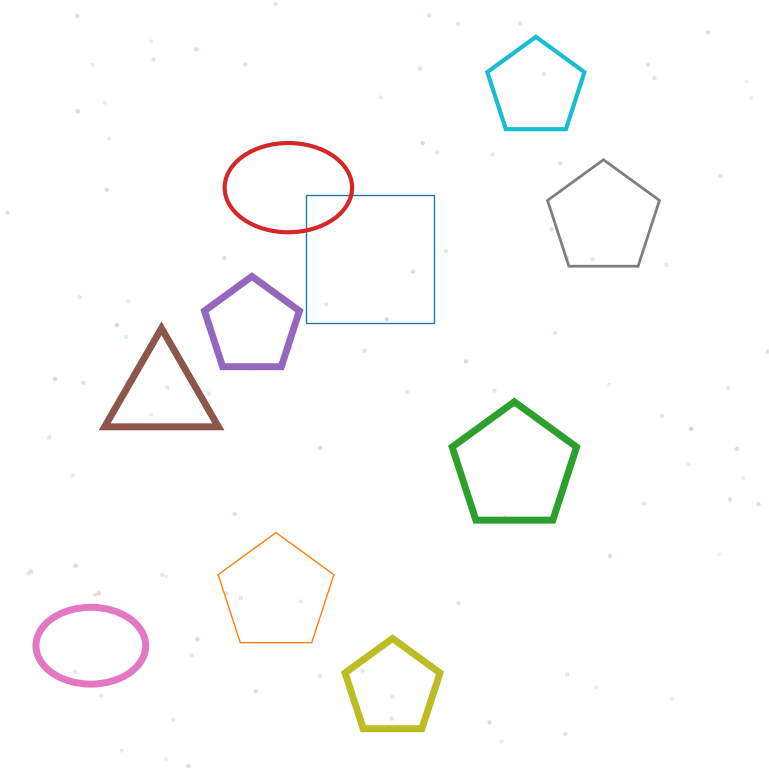[{"shape": "square", "thickness": 0.5, "radius": 0.42, "center": [0.48, 0.664]}, {"shape": "pentagon", "thickness": 0.5, "radius": 0.39, "center": [0.358, 0.229]}, {"shape": "pentagon", "thickness": 2.5, "radius": 0.42, "center": [0.668, 0.393]}, {"shape": "oval", "thickness": 1.5, "radius": 0.41, "center": [0.375, 0.756]}, {"shape": "pentagon", "thickness": 2.5, "radius": 0.32, "center": [0.327, 0.576]}, {"shape": "triangle", "thickness": 2.5, "radius": 0.43, "center": [0.21, 0.488]}, {"shape": "oval", "thickness": 2.5, "radius": 0.36, "center": [0.118, 0.161]}, {"shape": "pentagon", "thickness": 1, "radius": 0.38, "center": [0.784, 0.716]}, {"shape": "pentagon", "thickness": 2.5, "radius": 0.32, "center": [0.51, 0.106]}, {"shape": "pentagon", "thickness": 1.5, "radius": 0.33, "center": [0.696, 0.886]}]